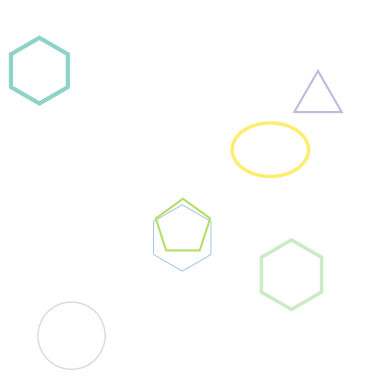[{"shape": "hexagon", "thickness": 3, "radius": 0.43, "center": [0.102, 0.816]}, {"shape": "triangle", "thickness": 1.5, "radius": 0.36, "center": [0.826, 0.745]}, {"shape": "hexagon", "thickness": 0.5, "radius": 0.43, "center": [0.473, 0.382]}, {"shape": "pentagon", "thickness": 1.5, "radius": 0.37, "center": [0.475, 0.41]}, {"shape": "circle", "thickness": 1, "radius": 0.44, "center": [0.186, 0.128]}, {"shape": "hexagon", "thickness": 2.5, "radius": 0.45, "center": [0.757, 0.287]}, {"shape": "oval", "thickness": 2.5, "radius": 0.5, "center": [0.702, 0.611]}]